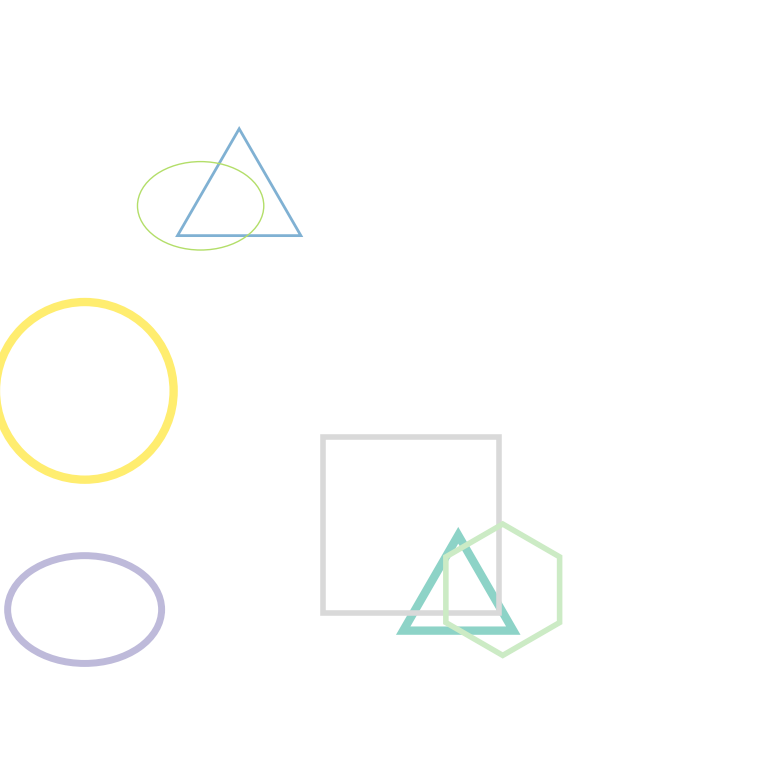[{"shape": "triangle", "thickness": 3, "radius": 0.41, "center": [0.595, 0.222]}, {"shape": "oval", "thickness": 2.5, "radius": 0.5, "center": [0.11, 0.208]}, {"shape": "triangle", "thickness": 1, "radius": 0.46, "center": [0.311, 0.74]}, {"shape": "oval", "thickness": 0.5, "radius": 0.41, "center": [0.261, 0.733]}, {"shape": "square", "thickness": 2, "radius": 0.57, "center": [0.534, 0.318]}, {"shape": "hexagon", "thickness": 2, "radius": 0.43, "center": [0.653, 0.234]}, {"shape": "circle", "thickness": 3, "radius": 0.58, "center": [0.11, 0.492]}]